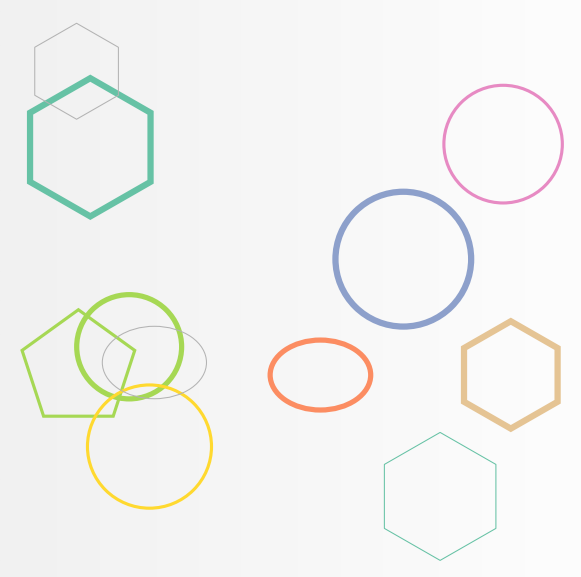[{"shape": "hexagon", "thickness": 0.5, "radius": 0.55, "center": [0.757, 0.14]}, {"shape": "hexagon", "thickness": 3, "radius": 0.6, "center": [0.155, 0.744]}, {"shape": "oval", "thickness": 2.5, "radius": 0.43, "center": [0.551, 0.35]}, {"shape": "circle", "thickness": 3, "radius": 0.58, "center": [0.694, 0.55]}, {"shape": "circle", "thickness": 1.5, "radius": 0.51, "center": [0.866, 0.75]}, {"shape": "circle", "thickness": 2.5, "radius": 0.45, "center": [0.222, 0.399]}, {"shape": "pentagon", "thickness": 1.5, "radius": 0.51, "center": [0.135, 0.361]}, {"shape": "circle", "thickness": 1.5, "radius": 0.53, "center": [0.257, 0.226]}, {"shape": "hexagon", "thickness": 3, "radius": 0.46, "center": [0.879, 0.35]}, {"shape": "hexagon", "thickness": 0.5, "radius": 0.42, "center": [0.132, 0.876]}, {"shape": "oval", "thickness": 0.5, "radius": 0.45, "center": [0.266, 0.371]}]